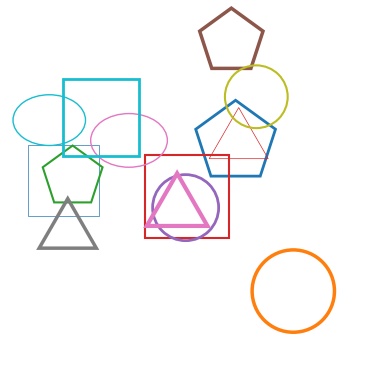[{"shape": "square", "thickness": 0.5, "radius": 0.46, "center": [0.166, 0.531]}, {"shape": "pentagon", "thickness": 2, "radius": 0.54, "center": [0.612, 0.631]}, {"shape": "circle", "thickness": 2.5, "radius": 0.53, "center": [0.762, 0.244]}, {"shape": "pentagon", "thickness": 1.5, "radius": 0.41, "center": [0.189, 0.54]}, {"shape": "triangle", "thickness": 0.5, "radius": 0.44, "center": [0.62, 0.632]}, {"shape": "square", "thickness": 1.5, "radius": 0.54, "center": [0.487, 0.49]}, {"shape": "circle", "thickness": 2, "radius": 0.43, "center": [0.482, 0.461]}, {"shape": "pentagon", "thickness": 2.5, "radius": 0.43, "center": [0.601, 0.892]}, {"shape": "triangle", "thickness": 3, "radius": 0.46, "center": [0.46, 0.459]}, {"shape": "oval", "thickness": 1, "radius": 0.5, "center": [0.335, 0.635]}, {"shape": "triangle", "thickness": 2.5, "radius": 0.43, "center": [0.176, 0.398]}, {"shape": "circle", "thickness": 1.5, "radius": 0.41, "center": [0.666, 0.749]}, {"shape": "square", "thickness": 2, "radius": 0.5, "center": [0.263, 0.695]}, {"shape": "oval", "thickness": 1, "radius": 0.47, "center": [0.128, 0.688]}]